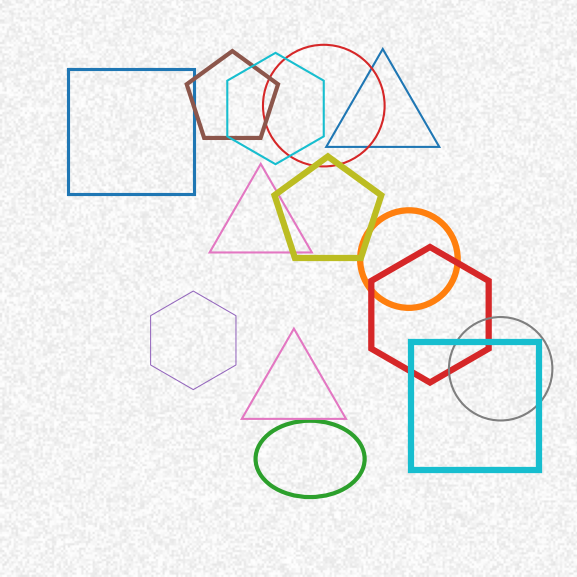[{"shape": "triangle", "thickness": 1, "radius": 0.57, "center": [0.663, 0.801]}, {"shape": "square", "thickness": 1.5, "radius": 0.54, "center": [0.227, 0.771]}, {"shape": "circle", "thickness": 3, "radius": 0.42, "center": [0.708, 0.551]}, {"shape": "oval", "thickness": 2, "radius": 0.47, "center": [0.537, 0.205]}, {"shape": "circle", "thickness": 1, "radius": 0.53, "center": [0.561, 0.816]}, {"shape": "hexagon", "thickness": 3, "radius": 0.59, "center": [0.745, 0.454]}, {"shape": "hexagon", "thickness": 0.5, "radius": 0.43, "center": [0.335, 0.41]}, {"shape": "pentagon", "thickness": 2, "radius": 0.42, "center": [0.402, 0.828]}, {"shape": "triangle", "thickness": 1, "radius": 0.52, "center": [0.509, 0.326]}, {"shape": "triangle", "thickness": 1, "radius": 0.51, "center": [0.452, 0.613]}, {"shape": "circle", "thickness": 1, "radius": 0.45, "center": [0.867, 0.361]}, {"shape": "pentagon", "thickness": 3, "radius": 0.49, "center": [0.568, 0.631]}, {"shape": "hexagon", "thickness": 1, "radius": 0.48, "center": [0.477, 0.811]}, {"shape": "square", "thickness": 3, "radius": 0.55, "center": [0.823, 0.297]}]